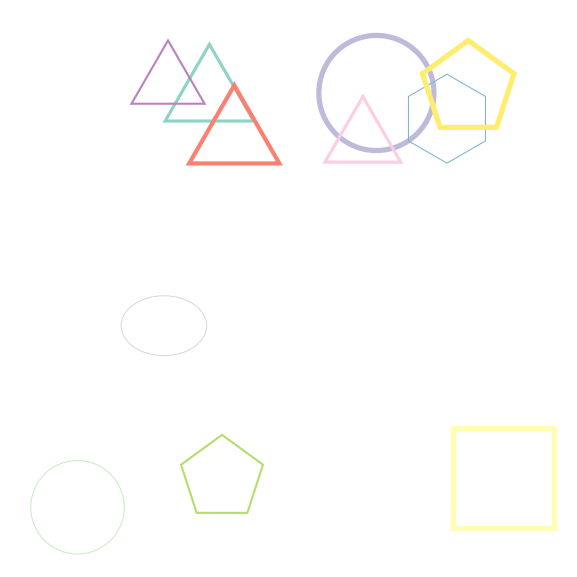[{"shape": "triangle", "thickness": 1.5, "radius": 0.44, "center": [0.363, 0.834]}, {"shape": "square", "thickness": 2.5, "radius": 0.43, "center": [0.872, 0.172]}, {"shape": "circle", "thickness": 2.5, "radius": 0.5, "center": [0.652, 0.838]}, {"shape": "triangle", "thickness": 2, "radius": 0.45, "center": [0.406, 0.761]}, {"shape": "hexagon", "thickness": 0.5, "radius": 0.38, "center": [0.774, 0.794]}, {"shape": "pentagon", "thickness": 1, "radius": 0.37, "center": [0.384, 0.171]}, {"shape": "triangle", "thickness": 1.5, "radius": 0.38, "center": [0.628, 0.756]}, {"shape": "oval", "thickness": 0.5, "radius": 0.37, "center": [0.284, 0.435]}, {"shape": "triangle", "thickness": 1, "radius": 0.37, "center": [0.291, 0.856]}, {"shape": "circle", "thickness": 0.5, "radius": 0.4, "center": [0.134, 0.121]}, {"shape": "pentagon", "thickness": 2.5, "radius": 0.42, "center": [0.811, 0.846]}]